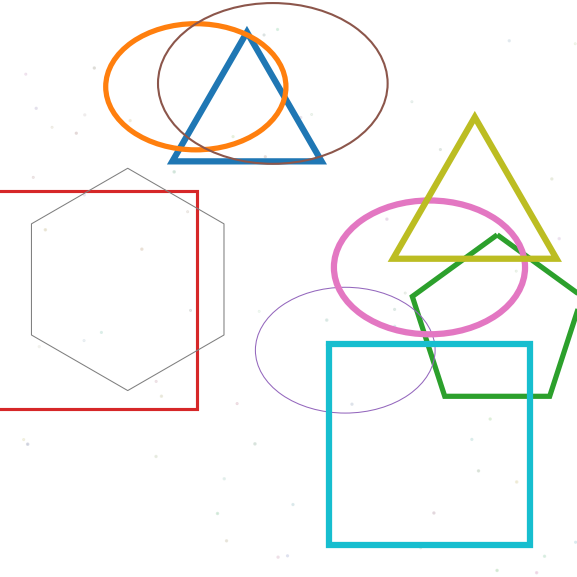[{"shape": "triangle", "thickness": 3, "radius": 0.75, "center": [0.428, 0.794]}, {"shape": "oval", "thickness": 2.5, "radius": 0.78, "center": [0.339, 0.849]}, {"shape": "pentagon", "thickness": 2.5, "radius": 0.77, "center": [0.861, 0.438]}, {"shape": "square", "thickness": 1.5, "radius": 0.94, "center": [0.153, 0.48]}, {"shape": "oval", "thickness": 0.5, "radius": 0.78, "center": [0.598, 0.393]}, {"shape": "oval", "thickness": 1, "radius": 0.99, "center": [0.472, 0.855]}, {"shape": "oval", "thickness": 3, "radius": 0.83, "center": [0.744, 0.536]}, {"shape": "hexagon", "thickness": 0.5, "radius": 0.96, "center": [0.221, 0.515]}, {"shape": "triangle", "thickness": 3, "radius": 0.82, "center": [0.822, 0.633]}, {"shape": "square", "thickness": 3, "radius": 0.87, "center": [0.743, 0.23]}]